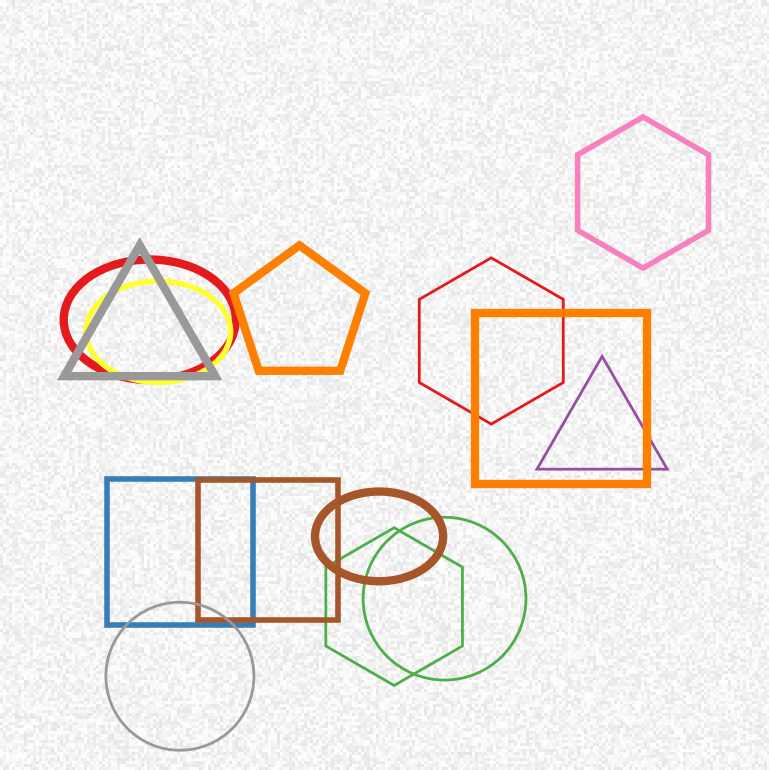[{"shape": "oval", "thickness": 3, "radius": 0.56, "center": [0.194, 0.585]}, {"shape": "hexagon", "thickness": 1, "radius": 0.54, "center": [0.638, 0.557]}, {"shape": "square", "thickness": 2, "radius": 0.47, "center": [0.234, 0.283]}, {"shape": "hexagon", "thickness": 1, "radius": 0.51, "center": [0.512, 0.212]}, {"shape": "circle", "thickness": 1, "radius": 0.53, "center": [0.577, 0.223]}, {"shape": "triangle", "thickness": 1, "radius": 0.49, "center": [0.782, 0.44]}, {"shape": "square", "thickness": 3, "radius": 0.56, "center": [0.729, 0.482]}, {"shape": "pentagon", "thickness": 3, "radius": 0.45, "center": [0.389, 0.591]}, {"shape": "oval", "thickness": 2, "radius": 0.47, "center": [0.206, 0.569]}, {"shape": "oval", "thickness": 3, "radius": 0.42, "center": [0.492, 0.303]}, {"shape": "square", "thickness": 2, "radius": 0.45, "center": [0.348, 0.286]}, {"shape": "hexagon", "thickness": 2, "radius": 0.49, "center": [0.835, 0.75]}, {"shape": "circle", "thickness": 1, "radius": 0.48, "center": [0.234, 0.122]}, {"shape": "triangle", "thickness": 3, "radius": 0.57, "center": [0.181, 0.568]}]